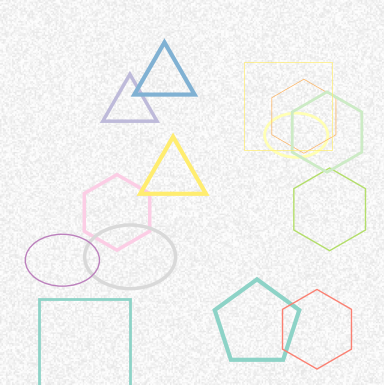[{"shape": "pentagon", "thickness": 3, "radius": 0.58, "center": [0.668, 0.159]}, {"shape": "square", "thickness": 2, "radius": 0.59, "center": [0.219, 0.106]}, {"shape": "oval", "thickness": 2, "radius": 0.41, "center": [0.769, 0.649]}, {"shape": "triangle", "thickness": 2.5, "radius": 0.41, "center": [0.337, 0.726]}, {"shape": "hexagon", "thickness": 1, "radius": 0.52, "center": [0.823, 0.145]}, {"shape": "triangle", "thickness": 3, "radius": 0.45, "center": [0.427, 0.8]}, {"shape": "hexagon", "thickness": 0.5, "radius": 0.48, "center": [0.789, 0.698]}, {"shape": "hexagon", "thickness": 1, "radius": 0.54, "center": [0.856, 0.456]}, {"shape": "hexagon", "thickness": 2.5, "radius": 0.49, "center": [0.304, 0.448]}, {"shape": "oval", "thickness": 2.5, "radius": 0.59, "center": [0.338, 0.333]}, {"shape": "oval", "thickness": 1, "radius": 0.48, "center": [0.162, 0.324]}, {"shape": "hexagon", "thickness": 2, "radius": 0.52, "center": [0.849, 0.657]}, {"shape": "square", "thickness": 0.5, "radius": 0.57, "center": [0.748, 0.725]}, {"shape": "triangle", "thickness": 3, "radius": 0.49, "center": [0.45, 0.546]}]